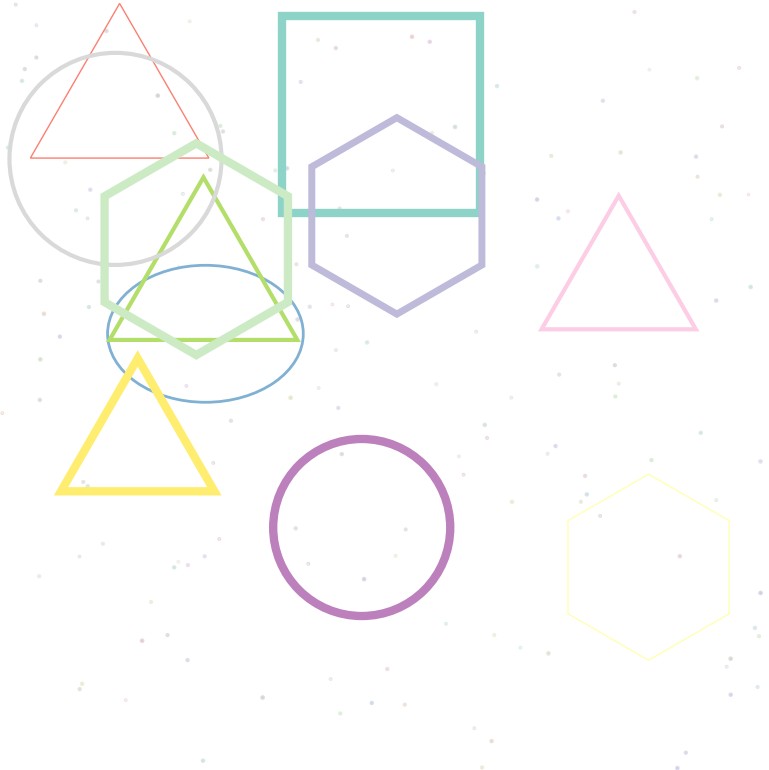[{"shape": "square", "thickness": 3, "radius": 0.64, "center": [0.495, 0.852]}, {"shape": "hexagon", "thickness": 0.5, "radius": 0.6, "center": [0.842, 0.263]}, {"shape": "hexagon", "thickness": 2.5, "radius": 0.64, "center": [0.515, 0.72]}, {"shape": "triangle", "thickness": 0.5, "radius": 0.67, "center": [0.155, 0.862]}, {"shape": "oval", "thickness": 1, "radius": 0.64, "center": [0.267, 0.567]}, {"shape": "triangle", "thickness": 1.5, "radius": 0.7, "center": [0.264, 0.629]}, {"shape": "triangle", "thickness": 1.5, "radius": 0.58, "center": [0.804, 0.63]}, {"shape": "circle", "thickness": 1.5, "radius": 0.69, "center": [0.15, 0.794]}, {"shape": "circle", "thickness": 3, "radius": 0.57, "center": [0.47, 0.315]}, {"shape": "hexagon", "thickness": 3, "radius": 0.69, "center": [0.255, 0.676]}, {"shape": "triangle", "thickness": 3, "radius": 0.58, "center": [0.179, 0.419]}]